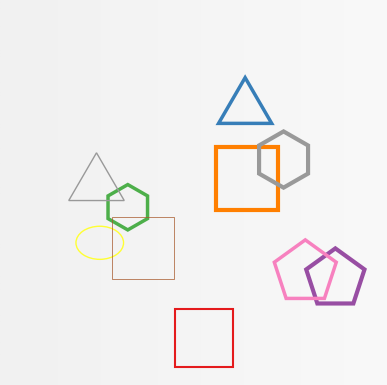[{"shape": "square", "thickness": 1.5, "radius": 0.37, "center": [0.526, 0.122]}, {"shape": "triangle", "thickness": 2.5, "radius": 0.4, "center": [0.633, 0.719]}, {"shape": "hexagon", "thickness": 2.5, "radius": 0.29, "center": [0.33, 0.462]}, {"shape": "pentagon", "thickness": 3, "radius": 0.4, "center": [0.865, 0.276]}, {"shape": "square", "thickness": 3, "radius": 0.41, "center": [0.638, 0.536]}, {"shape": "oval", "thickness": 1, "radius": 0.31, "center": [0.257, 0.369]}, {"shape": "square", "thickness": 0.5, "radius": 0.4, "center": [0.369, 0.356]}, {"shape": "pentagon", "thickness": 2.5, "radius": 0.42, "center": [0.788, 0.293]}, {"shape": "hexagon", "thickness": 3, "radius": 0.36, "center": [0.732, 0.586]}, {"shape": "triangle", "thickness": 1, "radius": 0.41, "center": [0.249, 0.52]}]